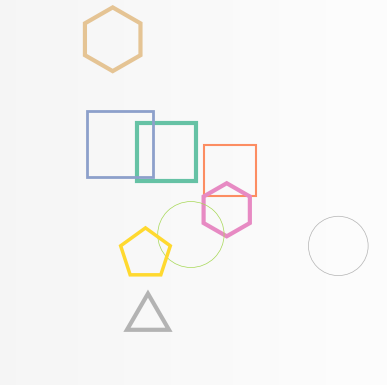[{"shape": "square", "thickness": 3, "radius": 0.38, "center": [0.43, 0.605]}, {"shape": "square", "thickness": 1.5, "radius": 0.33, "center": [0.593, 0.556]}, {"shape": "square", "thickness": 2, "radius": 0.42, "center": [0.31, 0.626]}, {"shape": "hexagon", "thickness": 3, "radius": 0.34, "center": [0.585, 0.455]}, {"shape": "circle", "thickness": 0.5, "radius": 0.43, "center": [0.493, 0.391]}, {"shape": "pentagon", "thickness": 2.5, "radius": 0.34, "center": [0.375, 0.341]}, {"shape": "hexagon", "thickness": 3, "radius": 0.41, "center": [0.291, 0.898]}, {"shape": "triangle", "thickness": 3, "radius": 0.31, "center": [0.382, 0.175]}, {"shape": "circle", "thickness": 0.5, "radius": 0.39, "center": [0.873, 0.361]}]